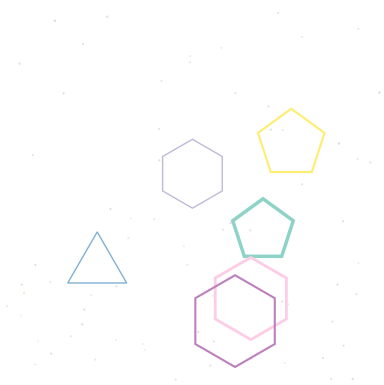[{"shape": "pentagon", "thickness": 2.5, "radius": 0.41, "center": [0.683, 0.401]}, {"shape": "hexagon", "thickness": 1, "radius": 0.45, "center": [0.5, 0.549]}, {"shape": "triangle", "thickness": 1, "radius": 0.44, "center": [0.252, 0.309]}, {"shape": "hexagon", "thickness": 2, "radius": 0.53, "center": [0.651, 0.225]}, {"shape": "hexagon", "thickness": 1.5, "radius": 0.6, "center": [0.611, 0.166]}, {"shape": "pentagon", "thickness": 1.5, "radius": 0.45, "center": [0.757, 0.627]}]